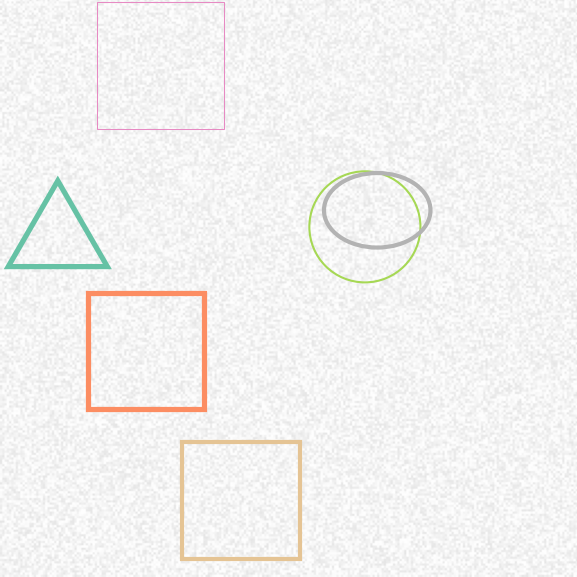[{"shape": "triangle", "thickness": 2.5, "radius": 0.5, "center": [0.1, 0.587]}, {"shape": "square", "thickness": 2.5, "radius": 0.51, "center": [0.253, 0.391]}, {"shape": "square", "thickness": 0.5, "radius": 0.55, "center": [0.278, 0.885]}, {"shape": "circle", "thickness": 1, "radius": 0.48, "center": [0.632, 0.606]}, {"shape": "square", "thickness": 2, "radius": 0.51, "center": [0.417, 0.132]}, {"shape": "oval", "thickness": 2, "radius": 0.46, "center": [0.653, 0.635]}]